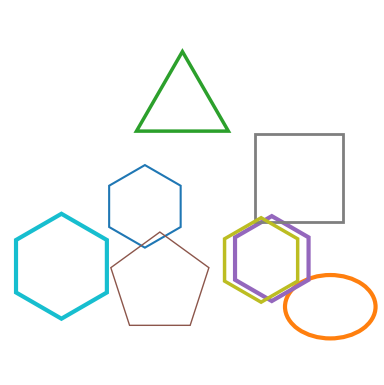[{"shape": "hexagon", "thickness": 1.5, "radius": 0.54, "center": [0.376, 0.464]}, {"shape": "oval", "thickness": 3, "radius": 0.59, "center": [0.858, 0.203]}, {"shape": "triangle", "thickness": 2.5, "radius": 0.69, "center": [0.474, 0.728]}, {"shape": "hexagon", "thickness": 3, "radius": 0.55, "center": [0.706, 0.328]}, {"shape": "pentagon", "thickness": 1, "radius": 0.67, "center": [0.415, 0.263]}, {"shape": "square", "thickness": 2, "radius": 0.57, "center": [0.777, 0.537]}, {"shape": "hexagon", "thickness": 2.5, "radius": 0.55, "center": [0.678, 0.325]}, {"shape": "hexagon", "thickness": 3, "radius": 0.68, "center": [0.16, 0.308]}]